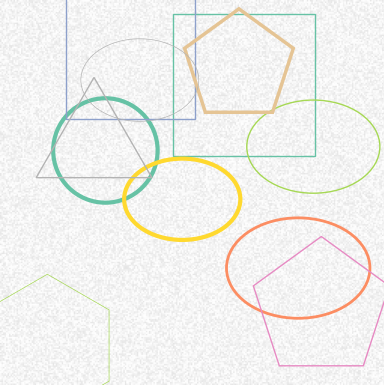[{"shape": "circle", "thickness": 3, "radius": 0.68, "center": [0.274, 0.609]}, {"shape": "square", "thickness": 1, "radius": 0.92, "center": [0.633, 0.78]}, {"shape": "oval", "thickness": 2, "radius": 0.93, "center": [0.775, 0.304]}, {"shape": "square", "thickness": 1, "radius": 0.83, "center": [0.339, 0.858]}, {"shape": "pentagon", "thickness": 1, "radius": 0.93, "center": [0.835, 0.2]}, {"shape": "oval", "thickness": 1, "radius": 0.86, "center": [0.814, 0.619]}, {"shape": "hexagon", "thickness": 0.5, "radius": 0.93, "center": [0.123, 0.103]}, {"shape": "oval", "thickness": 3, "radius": 0.75, "center": [0.473, 0.482]}, {"shape": "pentagon", "thickness": 2.5, "radius": 0.74, "center": [0.621, 0.829]}, {"shape": "triangle", "thickness": 1, "radius": 0.87, "center": [0.244, 0.625]}, {"shape": "oval", "thickness": 0.5, "radius": 0.77, "center": [0.363, 0.792]}]